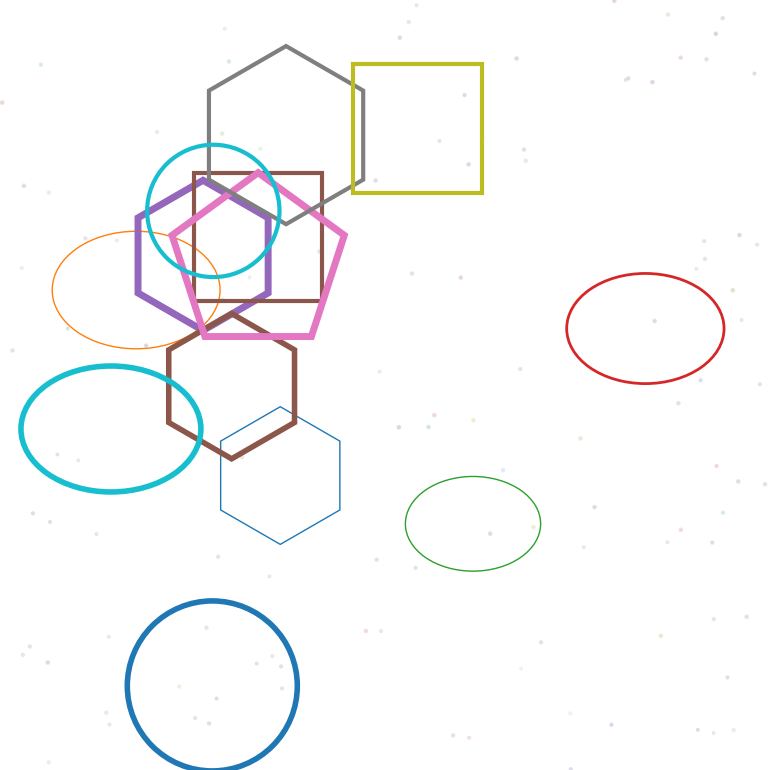[{"shape": "circle", "thickness": 2, "radius": 0.55, "center": [0.276, 0.109]}, {"shape": "hexagon", "thickness": 0.5, "radius": 0.45, "center": [0.364, 0.382]}, {"shape": "oval", "thickness": 0.5, "radius": 0.55, "center": [0.177, 0.623]}, {"shape": "oval", "thickness": 0.5, "radius": 0.44, "center": [0.614, 0.32]}, {"shape": "oval", "thickness": 1, "radius": 0.51, "center": [0.838, 0.573]}, {"shape": "hexagon", "thickness": 2.5, "radius": 0.49, "center": [0.264, 0.668]}, {"shape": "square", "thickness": 1.5, "radius": 0.42, "center": [0.335, 0.692]}, {"shape": "hexagon", "thickness": 2, "radius": 0.47, "center": [0.301, 0.498]}, {"shape": "pentagon", "thickness": 2.5, "radius": 0.59, "center": [0.335, 0.658]}, {"shape": "hexagon", "thickness": 1.5, "radius": 0.58, "center": [0.372, 0.825]}, {"shape": "square", "thickness": 1.5, "radius": 0.42, "center": [0.543, 0.833]}, {"shape": "oval", "thickness": 2, "radius": 0.58, "center": [0.144, 0.443]}, {"shape": "circle", "thickness": 1.5, "radius": 0.43, "center": [0.277, 0.726]}]